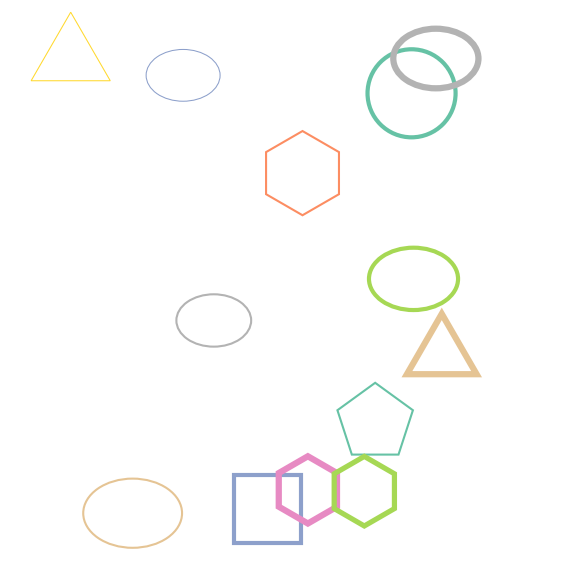[{"shape": "pentagon", "thickness": 1, "radius": 0.34, "center": [0.65, 0.268]}, {"shape": "circle", "thickness": 2, "radius": 0.38, "center": [0.713, 0.838]}, {"shape": "hexagon", "thickness": 1, "radius": 0.36, "center": [0.524, 0.699]}, {"shape": "oval", "thickness": 0.5, "radius": 0.32, "center": [0.317, 0.869]}, {"shape": "square", "thickness": 2, "radius": 0.29, "center": [0.464, 0.118]}, {"shape": "hexagon", "thickness": 3, "radius": 0.29, "center": [0.533, 0.151]}, {"shape": "oval", "thickness": 2, "radius": 0.39, "center": [0.716, 0.516]}, {"shape": "hexagon", "thickness": 2.5, "radius": 0.3, "center": [0.631, 0.149]}, {"shape": "triangle", "thickness": 0.5, "radius": 0.4, "center": [0.122, 0.899]}, {"shape": "triangle", "thickness": 3, "radius": 0.35, "center": [0.765, 0.386]}, {"shape": "oval", "thickness": 1, "radius": 0.43, "center": [0.23, 0.11]}, {"shape": "oval", "thickness": 3, "radius": 0.37, "center": [0.755, 0.898]}, {"shape": "oval", "thickness": 1, "radius": 0.32, "center": [0.37, 0.444]}]